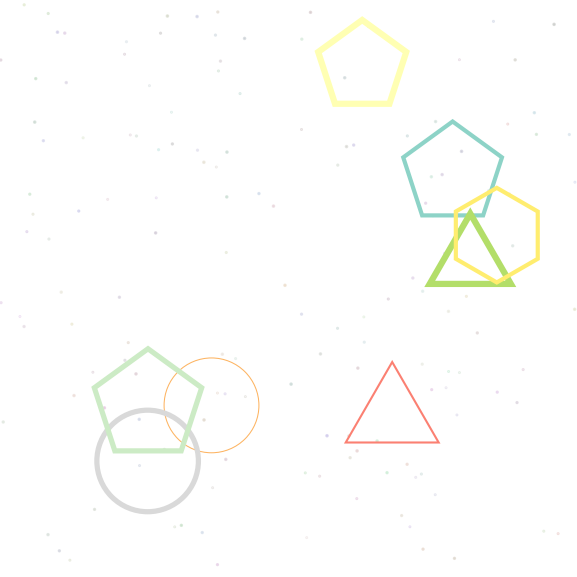[{"shape": "pentagon", "thickness": 2, "radius": 0.45, "center": [0.784, 0.699]}, {"shape": "pentagon", "thickness": 3, "radius": 0.4, "center": [0.627, 0.884]}, {"shape": "triangle", "thickness": 1, "radius": 0.46, "center": [0.679, 0.279]}, {"shape": "circle", "thickness": 0.5, "radius": 0.41, "center": [0.366, 0.297]}, {"shape": "triangle", "thickness": 3, "radius": 0.41, "center": [0.814, 0.548]}, {"shape": "circle", "thickness": 2.5, "radius": 0.44, "center": [0.256, 0.201]}, {"shape": "pentagon", "thickness": 2.5, "radius": 0.49, "center": [0.256, 0.297]}, {"shape": "hexagon", "thickness": 2, "radius": 0.41, "center": [0.86, 0.592]}]